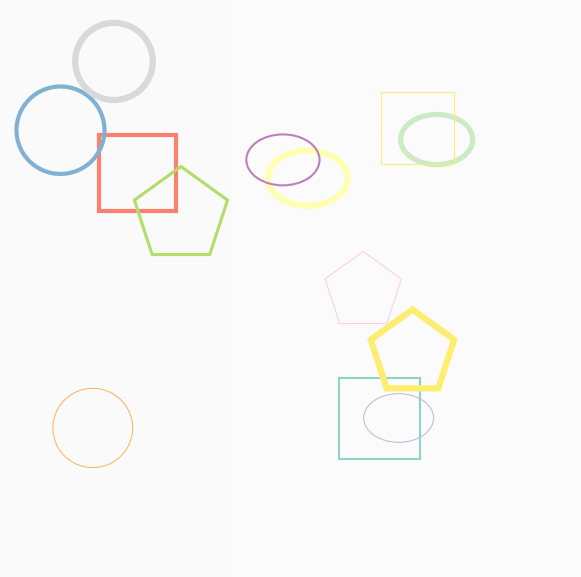[{"shape": "square", "thickness": 1, "radius": 0.35, "center": [0.653, 0.275]}, {"shape": "oval", "thickness": 3, "radius": 0.34, "center": [0.529, 0.691]}, {"shape": "oval", "thickness": 0.5, "radius": 0.3, "center": [0.686, 0.275]}, {"shape": "square", "thickness": 2, "radius": 0.33, "center": [0.236, 0.699]}, {"shape": "circle", "thickness": 2, "radius": 0.38, "center": [0.104, 0.774]}, {"shape": "circle", "thickness": 0.5, "radius": 0.34, "center": [0.16, 0.258]}, {"shape": "pentagon", "thickness": 1.5, "radius": 0.42, "center": [0.311, 0.627]}, {"shape": "pentagon", "thickness": 0.5, "radius": 0.35, "center": [0.625, 0.495]}, {"shape": "circle", "thickness": 3, "radius": 0.33, "center": [0.196, 0.893]}, {"shape": "oval", "thickness": 1, "radius": 0.31, "center": [0.487, 0.722]}, {"shape": "oval", "thickness": 2.5, "radius": 0.31, "center": [0.751, 0.758]}, {"shape": "square", "thickness": 0.5, "radius": 0.31, "center": [0.719, 0.777]}, {"shape": "pentagon", "thickness": 3, "radius": 0.38, "center": [0.71, 0.388]}]